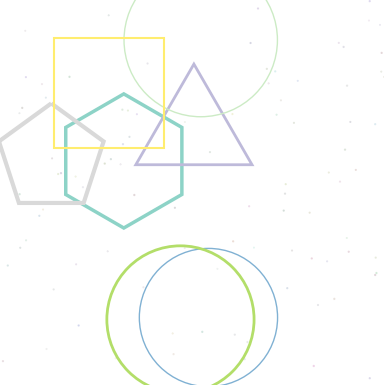[{"shape": "hexagon", "thickness": 2.5, "radius": 0.87, "center": [0.322, 0.582]}, {"shape": "triangle", "thickness": 2, "radius": 0.87, "center": [0.504, 0.659]}, {"shape": "circle", "thickness": 1, "radius": 0.9, "center": [0.541, 0.175]}, {"shape": "circle", "thickness": 2, "radius": 0.96, "center": [0.469, 0.17]}, {"shape": "pentagon", "thickness": 3, "radius": 0.71, "center": [0.133, 0.588]}, {"shape": "circle", "thickness": 1, "radius": 1.0, "center": [0.521, 0.896]}, {"shape": "square", "thickness": 1.5, "radius": 0.71, "center": [0.283, 0.759]}]